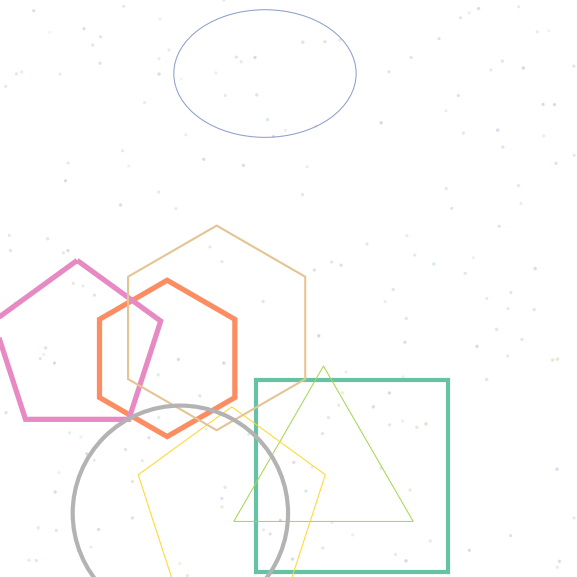[{"shape": "square", "thickness": 2, "radius": 0.83, "center": [0.609, 0.175]}, {"shape": "hexagon", "thickness": 2.5, "radius": 0.68, "center": [0.289, 0.378]}, {"shape": "oval", "thickness": 0.5, "radius": 0.79, "center": [0.459, 0.872]}, {"shape": "pentagon", "thickness": 2.5, "radius": 0.76, "center": [0.134, 0.396]}, {"shape": "triangle", "thickness": 0.5, "radius": 0.9, "center": [0.56, 0.186]}, {"shape": "pentagon", "thickness": 0.5, "radius": 0.85, "center": [0.401, 0.124]}, {"shape": "hexagon", "thickness": 1, "radius": 0.89, "center": [0.375, 0.431]}, {"shape": "circle", "thickness": 2, "radius": 0.93, "center": [0.312, 0.11]}]